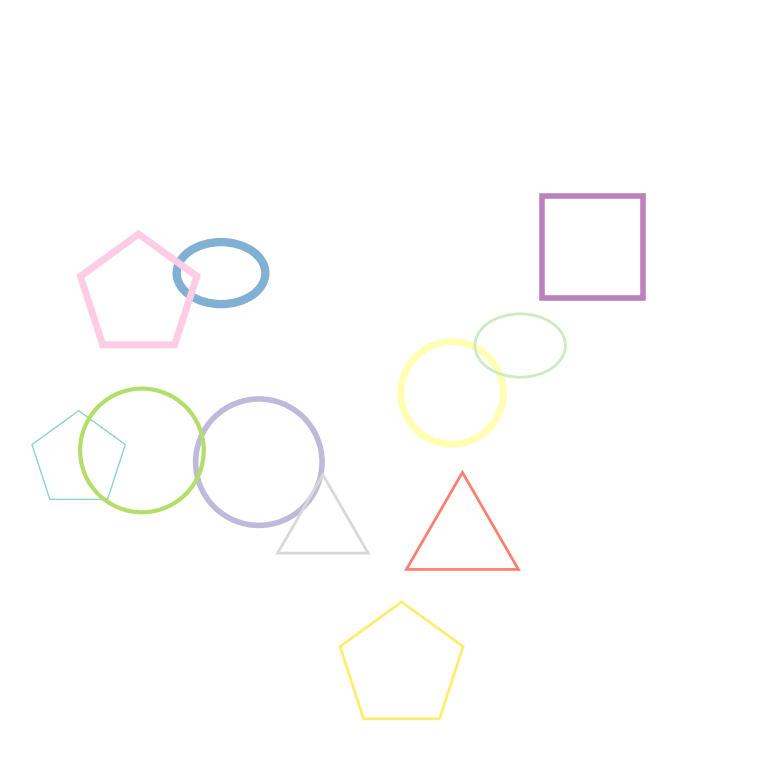[{"shape": "pentagon", "thickness": 0.5, "radius": 0.32, "center": [0.102, 0.403]}, {"shape": "circle", "thickness": 2.5, "radius": 0.33, "center": [0.587, 0.49]}, {"shape": "circle", "thickness": 2, "radius": 0.41, "center": [0.336, 0.4]}, {"shape": "triangle", "thickness": 1, "radius": 0.42, "center": [0.601, 0.302]}, {"shape": "oval", "thickness": 3, "radius": 0.29, "center": [0.287, 0.645]}, {"shape": "circle", "thickness": 1.5, "radius": 0.4, "center": [0.184, 0.415]}, {"shape": "pentagon", "thickness": 2.5, "radius": 0.4, "center": [0.18, 0.617]}, {"shape": "triangle", "thickness": 1, "radius": 0.34, "center": [0.419, 0.316]}, {"shape": "square", "thickness": 2, "radius": 0.33, "center": [0.769, 0.679]}, {"shape": "oval", "thickness": 1, "radius": 0.29, "center": [0.676, 0.551]}, {"shape": "pentagon", "thickness": 1, "radius": 0.42, "center": [0.522, 0.134]}]